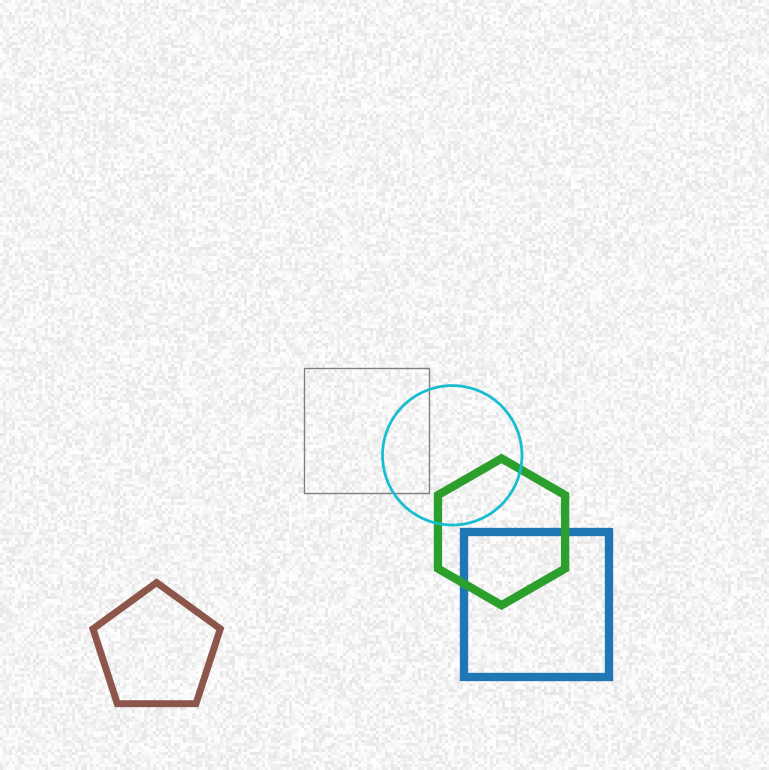[{"shape": "square", "thickness": 3, "radius": 0.47, "center": [0.697, 0.215]}, {"shape": "hexagon", "thickness": 3, "radius": 0.48, "center": [0.651, 0.309]}, {"shape": "pentagon", "thickness": 2.5, "radius": 0.43, "center": [0.203, 0.156]}, {"shape": "square", "thickness": 0.5, "radius": 0.41, "center": [0.476, 0.441]}, {"shape": "circle", "thickness": 1, "radius": 0.45, "center": [0.587, 0.409]}]